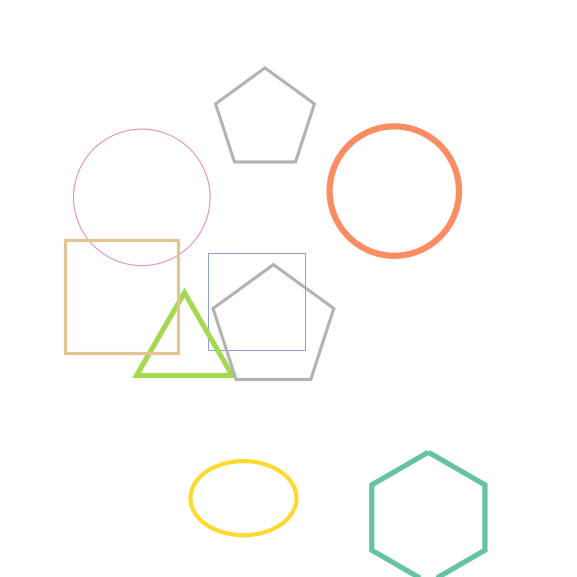[{"shape": "hexagon", "thickness": 2.5, "radius": 0.57, "center": [0.742, 0.103]}, {"shape": "circle", "thickness": 3, "radius": 0.56, "center": [0.683, 0.668]}, {"shape": "square", "thickness": 0.5, "radius": 0.42, "center": [0.444, 0.477]}, {"shape": "circle", "thickness": 0.5, "radius": 0.59, "center": [0.246, 0.657]}, {"shape": "triangle", "thickness": 2.5, "radius": 0.48, "center": [0.319, 0.397]}, {"shape": "oval", "thickness": 2, "radius": 0.46, "center": [0.422, 0.136]}, {"shape": "square", "thickness": 1.5, "radius": 0.49, "center": [0.21, 0.485]}, {"shape": "pentagon", "thickness": 1.5, "radius": 0.45, "center": [0.459, 0.791]}, {"shape": "pentagon", "thickness": 1.5, "radius": 0.55, "center": [0.473, 0.431]}]